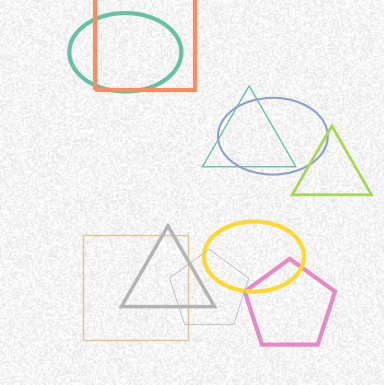[{"shape": "oval", "thickness": 3, "radius": 0.73, "center": [0.326, 0.864]}, {"shape": "triangle", "thickness": 1, "radius": 0.7, "center": [0.647, 0.637]}, {"shape": "square", "thickness": 3, "radius": 0.65, "center": [0.377, 0.897]}, {"shape": "oval", "thickness": 1.5, "radius": 0.71, "center": [0.709, 0.646]}, {"shape": "pentagon", "thickness": 3, "radius": 0.62, "center": [0.753, 0.205]}, {"shape": "triangle", "thickness": 2, "radius": 0.59, "center": [0.862, 0.554]}, {"shape": "oval", "thickness": 3, "radius": 0.65, "center": [0.66, 0.334]}, {"shape": "square", "thickness": 1, "radius": 0.68, "center": [0.352, 0.254]}, {"shape": "pentagon", "thickness": 0.5, "radius": 0.54, "center": [0.543, 0.244]}, {"shape": "triangle", "thickness": 2.5, "radius": 0.7, "center": [0.436, 0.273]}]